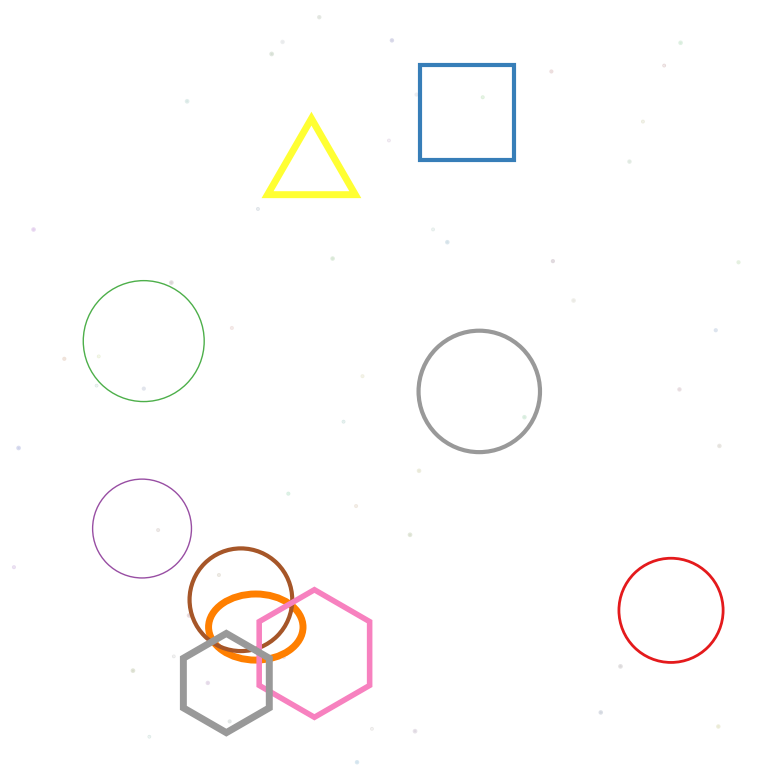[{"shape": "circle", "thickness": 1, "radius": 0.34, "center": [0.871, 0.207]}, {"shape": "square", "thickness": 1.5, "radius": 0.31, "center": [0.606, 0.853]}, {"shape": "circle", "thickness": 0.5, "radius": 0.39, "center": [0.187, 0.557]}, {"shape": "circle", "thickness": 0.5, "radius": 0.32, "center": [0.184, 0.314]}, {"shape": "oval", "thickness": 2.5, "radius": 0.31, "center": [0.332, 0.186]}, {"shape": "triangle", "thickness": 2.5, "radius": 0.33, "center": [0.404, 0.78]}, {"shape": "circle", "thickness": 1.5, "radius": 0.33, "center": [0.313, 0.221]}, {"shape": "hexagon", "thickness": 2, "radius": 0.41, "center": [0.408, 0.151]}, {"shape": "circle", "thickness": 1.5, "radius": 0.39, "center": [0.622, 0.492]}, {"shape": "hexagon", "thickness": 2.5, "radius": 0.32, "center": [0.294, 0.113]}]